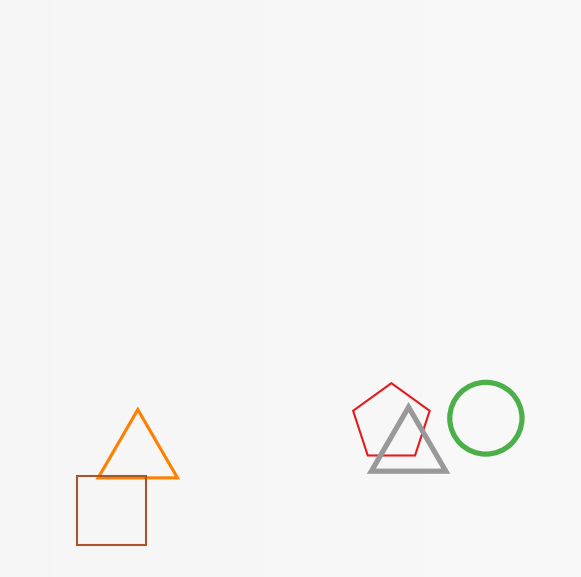[{"shape": "pentagon", "thickness": 1, "radius": 0.35, "center": [0.673, 0.266]}, {"shape": "circle", "thickness": 2.5, "radius": 0.31, "center": [0.836, 0.275]}, {"shape": "triangle", "thickness": 1.5, "radius": 0.39, "center": [0.237, 0.211]}, {"shape": "square", "thickness": 1, "radius": 0.3, "center": [0.192, 0.116]}, {"shape": "triangle", "thickness": 2.5, "radius": 0.37, "center": [0.703, 0.22]}]